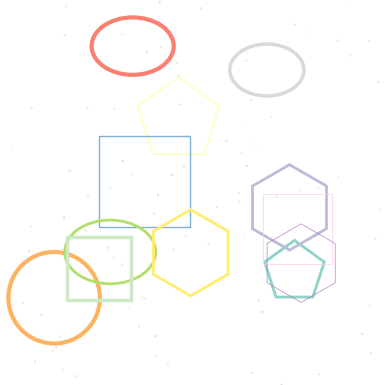[{"shape": "pentagon", "thickness": 2, "radius": 0.41, "center": [0.765, 0.294]}, {"shape": "pentagon", "thickness": 1, "radius": 0.56, "center": [0.464, 0.689]}, {"shape": "hexagon", "thickness": 2, "radius": 0.55, "center": [0.752, 0.461]}, {"shape": "oval", "thickness": 3, "radius": 0.53, "center": [0.345, 0.88]}, {"shape": "square", "thickness": 1, "radius": 0.59, "center": [0.375, 0.53]}, {"shape": "circle", "thickness": 3, "radius": 0.59, "center": [0.141, 0.227]}, {"shape": "oval", "thickness": 2, "radius": 0.59, "center": [0.286, 0.346]}, {"shape": "square", "thickness": 0.5, "radius": 0.45, "center": [0.773, 0.406]}, {"shape": "oval", "thickness": 2.5, "radius": 0.48, "center": [0.693, 0.818]}, {"shape": "hexagon", "thickness": 0.5, "radius": 0.51, "center": [0.782, 0.317]}, {"shape": "square", "thickness": 2.5, "radius": 0.41, "center": [0.257, 0.302]}, {"shape": "hexagon", "thickness": 2, "radius": 0.56, "center": [0.495, 0.344]}]